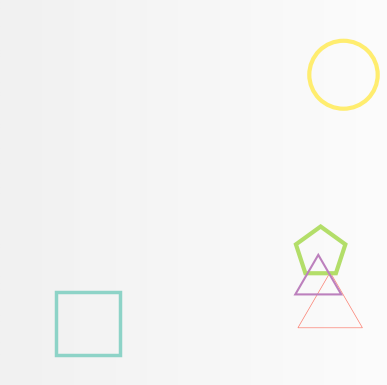[{"shape": "square", "thickness": 2.5, "radius": 0.41, "center": [0.227, 0.16]}, {"shape": "triangle", "thickness": 0.5, "radius": 0.48, "center": [0.852, 0.197]}, {"shape": "pentagon", "thickness": 3, "radius": 0.34, "center": [0.827, 0.345]}, {"shape": "triangle", "thickness": 1.5, "radius": 0.34, "center": [0.821, 0.27]}, {"shape": "circle", "thickness": 3, "radius": 0.44, "center": [0.886, 0.806]}]